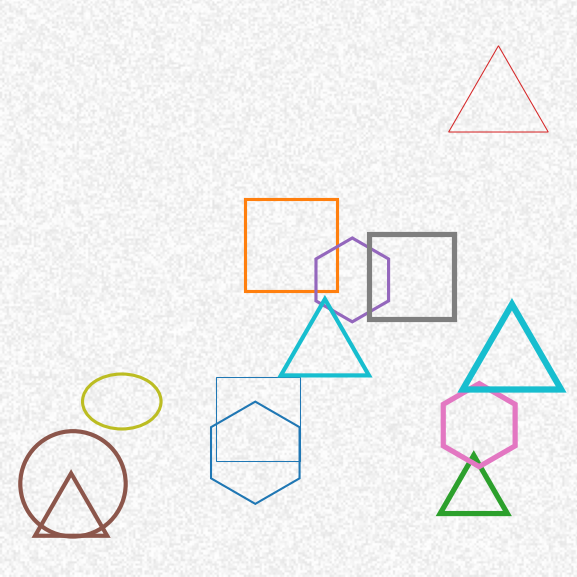[{"shape": "square", "thickness": 0.5, "radius": 0.36, "center": [0.447, 0.273]}, {"shape": "hexagon", "thickness": 1, "radius": 0.44, "center": [0.442, 0.215]}, {"shape": "square", "thickness": 1.5, "radius": 0.4, "center": [0.504, 0.575]}, {"shape": "triangle", "thickness": 2.5, "radius": 0.34, "center": [0.82, 0.143]}, {"shape": "triangle", "thickness": 0.5, "radius": 0.5, "center": [0.863, 0.82]}, {"shape": "hexagon", "thickness": 1.5, "radius": 0.36, "center": [0.61, 0.514]}, {"shape": "circle", "thickness": 2, "radius": 0.46, "center": [0.126, 0.161]}, {"shape": "triangle", "thickness": 2, "radius": 0.36, "center": [0.123, 0.107]}, {"shape": "hexagon", "thickness": 2.5, "radius": 0.36, "center": [0.83, 0.263]}, {"shape": "square", "thickness": 2.5, "radius": 0.37, "center": [0.712, 0.52]}, {"shape": "oval", "thickness": 1.5, "radius": 0.34, "center": [0.211, 0.304]}, {"shape": "triangle", "thickness": 3, "radius": 0.49, "center": [0.887, 0.374]}, {"shape": "triangle", "thickness": 2, "radius": 0.44, "center": [0.563, 0.393]}]